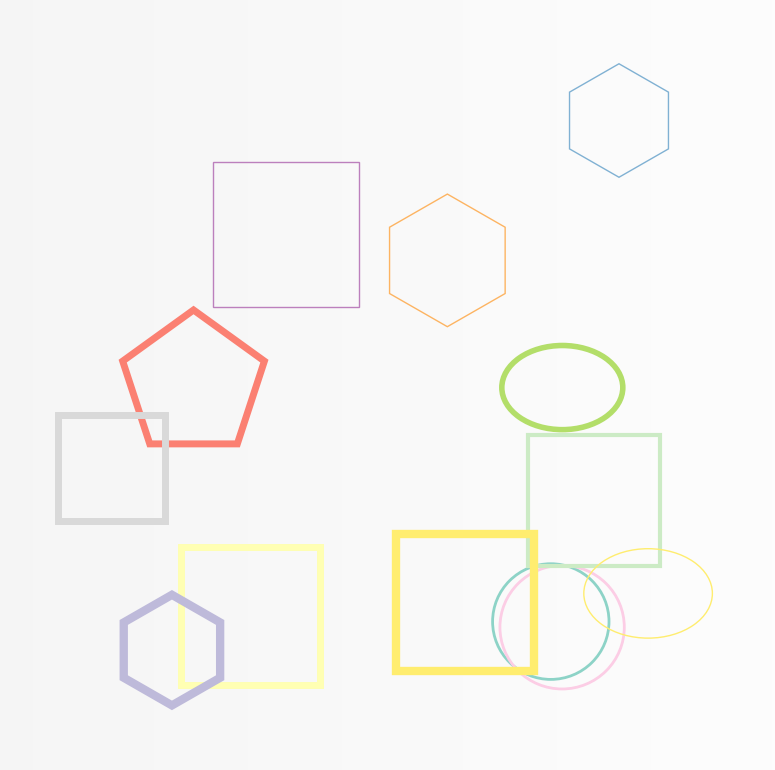[{"shape": "circle", "thickness": 1, "radius": 0.38, "center": [0.711, 0.193]}, {"shape": "square", "thickness": 2.5, "radius": 0.45, "center": [0.323, 0.199]}, {"shape": "hexagon", "thickness": 3, "radius": 0.36, "center": [0.222, 0.156]}, {"shape": "pentagon", "thickness": 2.5, "radius": 0.48, "center": [0.25, 0.501]}, {"shape": "hexagon", "thickness": 0.5, "radius": 0.37, "center": [0.799, 0.843]}, {"shape": "hexagon", "thickness": 0.5, "radius": 0.43, "center": [0.577, 0.662]}, {"shape": "oval", "thickness": 2, "radius": 0.39, "center": [0.726, 0.497]}, {"shape": "circle", "thickness": 1, "radius": 0.4, "center": [0.725, 0.185]}, {"shape": "square", "thickness": 2.5, "radius": 0.35, "center": [0.144, 0.392]}, {"shape": "square", "thickness": 0.5, "radius": 0.47, "center": [0.369, 0.695]}, {"shape": "square", "thickness": 1.5, "radius": 0.43, "center": [0.767, 0.349]}, {"shape": "square", "thickness": 3, "radius": 0.44, "center": [0.6, 0.218]}, {"shape": "oval", "thickness": 0.5, "radius": 0.41, "center": [0.836, 0.229]}]